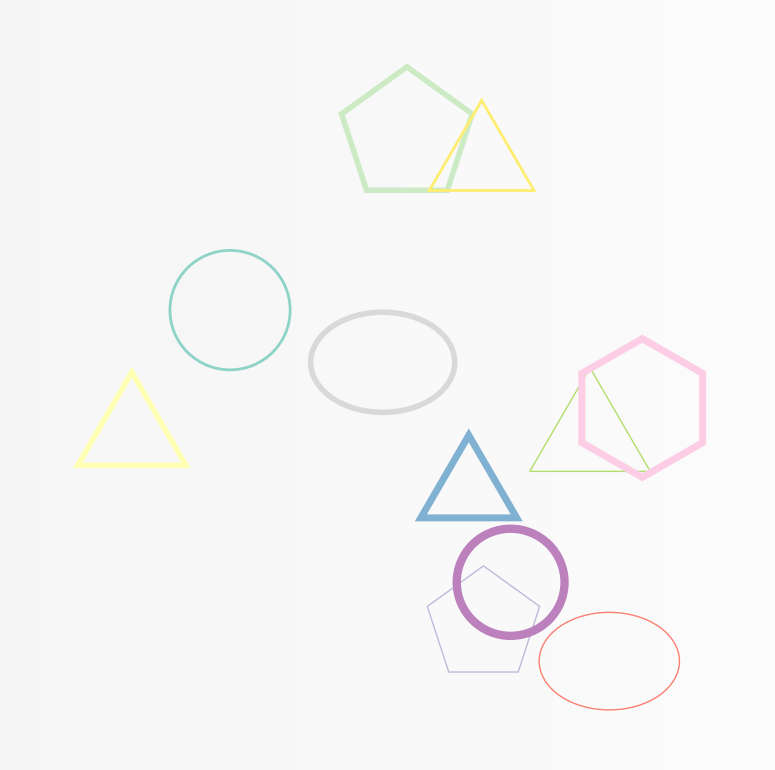[{"shape": "circle", "thickness": 1, "radius": 0.39, "center": [0.297, 0.597]}, {"shape": "triangle", "thickness": 2, "radius": 0.4, "center": [0.17, 0.436]}, {"shape": "pentagon", "thickness": 0.5, "radius": 0.38, "center": [0.624, 0.189]}, {"shape": "oval", "thickness": 0.5, "radius": 0.45, "center": [0.786, 0.141]}, {"shape": "triangle", "thickness": 2.5, "radius": 0.36, "center": [0.605, 0.363]}, {"shape": "triangle", "thickness": 0.5, "radius": 0.45, "center": [0.761, 0.433]}, {"shape": "hexagon", "thickness": 2.5, "radius": 0.45, "center": [0.829, 0.47]}, {"shape": "oval", "thickness": 2, "radius": 0.46, "center": [0.494, 0.53]}, {"shape": "circle", "thickness": 3, "radius": 0.35, "center": [0.659, 0.244]}, {"shape": "pentagon", "thickness": 2, "radius": 0.44, "center": [0.525, 0.825]}, {"shape": "triangle", "thickness": 1, "radius": 0.39, "center": [0.621, 0.792]}]